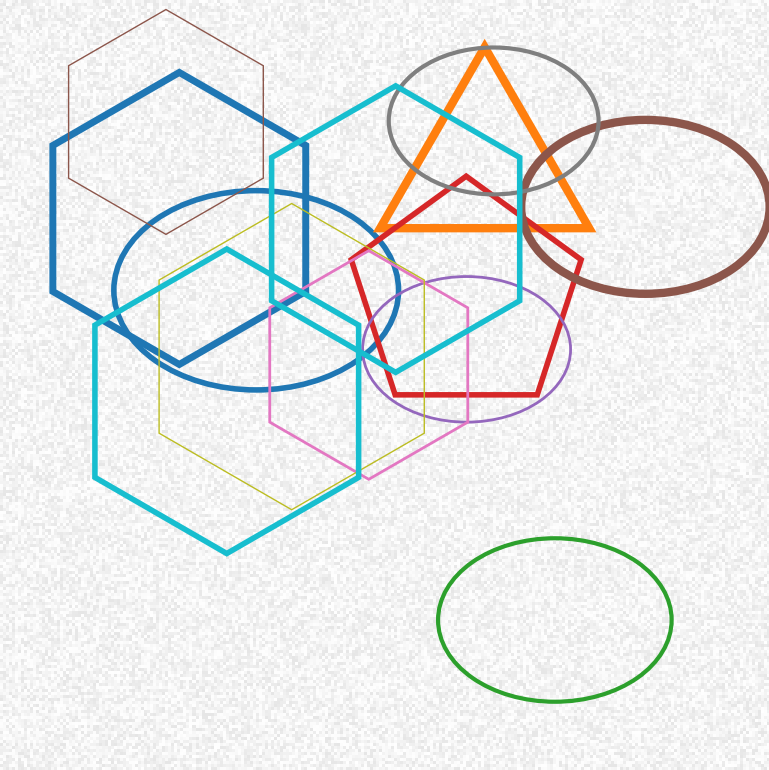[{"shape": "oval", "thickness": 2, "radius": 0.92, "center": [0.333, 0.623]}, {"shape": "hexagon", "thickness": 2.5, "radius": 0.95, "center": [0.233, 0.716]}, {"shape": "triangle", "thickness": 3, "radius": 0.78, "center": [0.629, 0.782]}, {"shape": "oval", "thickness": 1.5, "radius": 0.76, "center": [0.721, 0.195]}, {"shape": "pentagon", "thickness": 2, "radius": 0.78, "center": [0.605, 0.614]}, {"shape": "oval", "thickness": 1, "radius": 0.68, "center": [0.606, 0.546]}, {"shape": "oval", "thickness": 3, "radius": 0.81, "center": [0.838, 0.731]}, {"shape": "hexagon", "thickness": 0.5, "radius": 0.73, "center": [0.216, 0.842]}, {"shape": "hexagon", "thickness": 1, "radius": 0.74, "center": [0.479, 0.526]}, {"shape": "oval", "thickness": 1.5, "radius": 0.68, "center": [0.641, 0.843]}, {"shape": "hexagon", "thickness": 0.5, "radius": 0.99, "center": [0.379, 0.537]}, {"shape": "hexagon", "thickness": 2, "radius": 0.99, "center": [0.295, 0.479]}, {"shape": "hexagon", "thickness": 2, "radius": 0.93, "center": [0.514, 0.702]}]